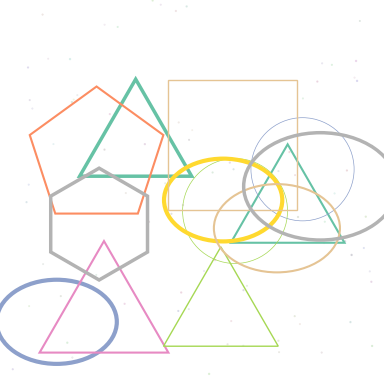[{"shape": "triangle", "thickness": 2.5, "radius": 0.84, "center": [0.352, 0.626]}, {"shape": "triangle", "thickness": 1.5, "radius": 0.85, "center": [0.747, 0.455]}, {"shape": "pentagon", "thickness": 1.5, "radius": 0.91, "center": [0.251, 0.593]}, {"shape": "oval", "thickness": 3, "radius": 0.78, "center": [0.147, 0.164]}, {"shape": "circle", "thickness": 0.5, "radius": 0.67, "center": [0.786, 0.56]}, {"shape": "triangle", "thickness": 1.5, "radius": 0.97, "center": [0.27, 0.181]}, {"shape": "triangle", "thickness": 1, "radius": 0.86, "center": [0.574, 0.187]}, {"shape": "circle", "thickness": 0.5, "radius": 0.68, "center": [0.611, 0.452]}, {"shape": "oval", "thickness": 3, "radius": 0.77, "center": [0.58, 0.48]}, {"shape": "square", "thickness": 1, "radius": 0.84, "center": [0.604, 0.624]}, {"shape": "oval", "thickness": 1.5, "radius": 0.82, "center": [0.719, 0.407]}, {"shape": "hexagon", "thickness": 2.5, "radius": 0.73, "center": [0.257, 0.418]}, {"shape": "oval", "thickness": 2.5, "radius": 1.0, "center": [0.832, 0.516]}]